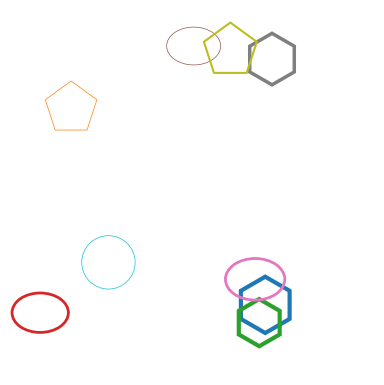[{"shape": "hexagon", "thickness": 3, "radius": 0.37, "center": [0.689, 0.208]}, {"shape": "pentagon", "thickness": 0.5, "radius": 0.35, "center": [0.185, 0.719]}, {"shape": "hexagon", "thickness": 3, "radius": 0.31, "center": [0.673, 0.162]}, {"shape": "oval", "thickness": 2, "radius": 0.37, "center": [0.104, 0.188]}, {"shape": "oval", "thickness": 0.5, "radius": 0.35, "center": [0.503, 0.88]}, {"shape": "oval", "thickness": 2, "radius": 0.39, "center": [0.663, 0.275]}, {"shape": "hexagon", "thickness": 2.5, "radius": 0.33, "center": [0.707, 0.847]}, {"shape": "pentagon", "thickness": 1.5, "radius": 0.36, "center": [0.598, 0.869]}, {"shape": "circle", "thickness": 0.5, "radius": 0.35, "center": [0.282, 0.319]}]